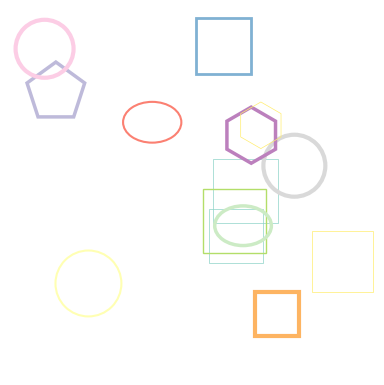[{"shape": "square", "thickness": 0.5, "radius": 0.35, "center": [0.612, 0.387]}, {"shape": "square", "thickness": 0.5, "radius": 0.42, "center": [0.638, 0.503]}, {"shape": "circle", "thickness": 1.5, "radius": 0.43, "center": [0.23, 0.264]}, {"shape": "pentagon", "thickness": 2.5, "radius": 0.39, "center": [0.145, 0.76]}, {"shape": "oval", "thickness": 1.5, "radius": 0.38, "center": [0.395, 0.682]}, {"shape": "square", "thickness": 2, "radius": 0.36, "center": [0.581, 0.88]}, {"shape": "square", "thickness": 3, "radius": 0.29, "center": [0.72, 0.184]}, {"shape": "square", "thickness": 1, "radius": 0.41, "center": [0.609, 0.427]}, {"shape": "circle", "thickness": 3, "radius": 0.38, "center": [0.116, 0.873]}, {"shape": "circle", "thickness": 3, "radius": 0.4, "center": [0.765, 0.57]}, {"shape": "hexagon", "thickness": 2.5, "radius": 0.36, "center": [0.653, 0.649]}, {"shape": "oval", "thickness": 2.5, "radius": 0.37, "center": [0.631, 0.414]}, {"shape": "hexagon", "thickness": 0.5, "radius": 0.3, "center": [0.678, 0.675]}, {"shape": "square", "thickness": 0.5, "radius": 0.39, "center": [0.889, 0.321]}]